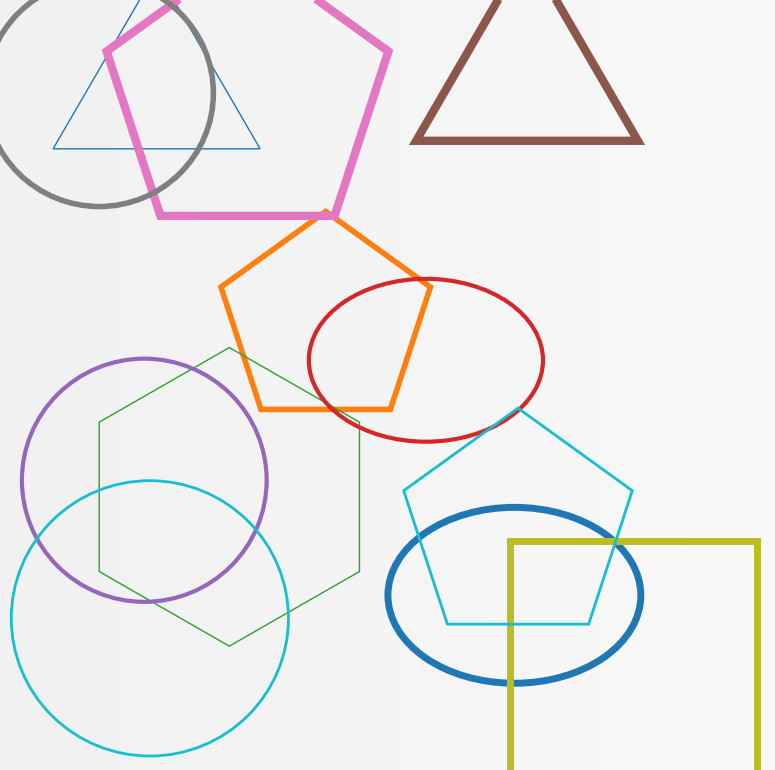[{"shape": "triangle", "thickness": 0.5, "radius": 0.77, "center": [0.202, 0.884]}, {"shape": "oval", "thickness": 2.5, "radius": 0.82, "center": [0.664, 0.227]}, {"shape": "pentagon", "thickness": 2, "radius": 0.71, "center": [0.42, 0.583]}, {"shape": "hexagon", "thickness": 0.5, "radius": 0.97, "center": [0.296, 0.355]}, {"shape": "oval", "thickness": 1.5, "radius": 0.76, "center": [0.55, 0.532]}, {"shape": "circle", "thickness": 1.5, "radius": 0.79, "center": [0.186, 0.376]}, {"shape": "triangle", "thickness": 3, "radius": 0.83, "center": [0.68, 0.9]}, {"shape": "pentagon", "thickness": 3, "radius": 0.96, "center": [0.319, 0.874]}, {"shape": "circle", "thickness": 2, "radius": 0.74, "center": [0.128, 0.879]}, {"shape": "square", "thickness": 2.5, "radius": 0.8, "center": [0.817, 0.138]}, {"shape": "circle", "thickness": 1, "radius": 0.89, "center": [0.193, 0.197]}, {"shape": "pentagon", "thickness": 1, "radius": 0.78, "center": [0.668, 0.315]}]